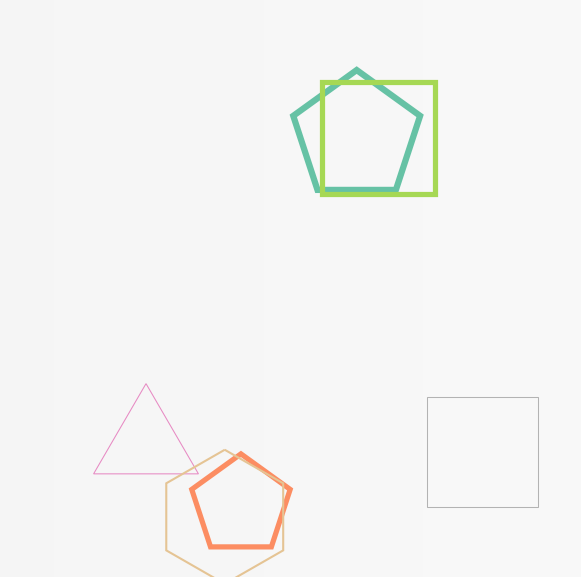[{"shape": "pentagon", "thickness": 3, "radius": 0.57, "center": [0.614, 0.763]}, {"shape": "pentagon", "thickness": 2.5, "radius": 0.45, "center": [0.415, 0.124]}, {"shape": "triangle", "thickness": 0.5, "radius": 0.52, "center": [0.251, 0.231]}, {"shape": "square", "thickness": 2.5, "radius": 0.49, "center": [0.651, 0.761]}, {"shape": "hexagon", "thickness": 1, "radius": 0.58, "center": [0.387, 0.104]}, {"shape": "square", "thickness": 0.5, "radius": 0.48, "center": [0.83, 0.217]}]